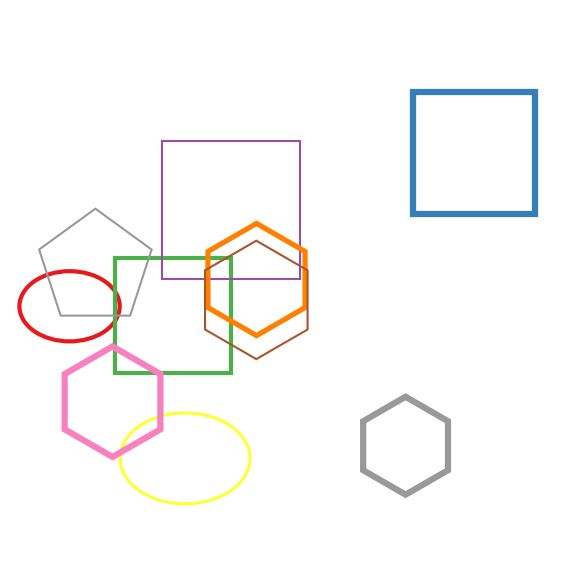[{"shape": "oval", "thickness": 2, "radius": 0.43, "center": [0.12, 0.469]}, {"shape": "square", "thickness": 3, "radius": 0.53, "center": [0.821, 0.734]}, {"shape": "square", "thickness": 2, "radius": 0.5, "center": [0.299, 0.453]}, {"shape": "square", "thickness": 1, "radius": 0.6, "center": [0.399, 0.635]}, {"shape": "hexagon", "thickness": 2.5, "radius": 0.49, "center": [0.444, 0.515]}, {"shape": "oval", "thickness": 1.5, "radius": 0.56, "center": [0.32, 0.205]}, {"shape": "hexagon", "thickness": 1, "radius": 0.51, "center": [0.444, 0.48]}, {"shape": "hexagon", "thickness": 3, "radius": 0.48, "center": [0.195, 0.304]}, {"shape": "hexagon", "thickness": 3, "radius": 0.42, "center": [0.702, 0.227]}, {"shape": "pentagon", "thickness": 1, "radius": 0.51, "center": [0.165, 0.535]}]